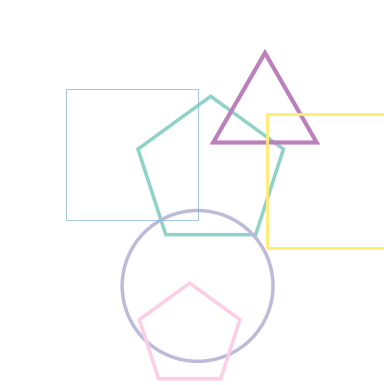[{"shape": "pentagon", "thickness": 2.5, "radius": 0.99, "center": [0.547, 0.551]}, {"shape": "circle", "thickness": 2.5, "radius": 0.98, "center": [0.513, 0.257]}, {"shape": "square", "thickness": 0.5, "radius": 0.85, "center": [0.343, 0.599]}, {"shape": "pentagon", "thickness": 2.5, "radius": 0.69, "center": [0.493, 0.127]}, {"shape": "triangle", "thickness": 3, "radius": 0.78, "center": [0.688, 0.707]}, {"shape": "square", "thickness": 2, "radius": 0.87, "center": [0.866, 0.531]}]